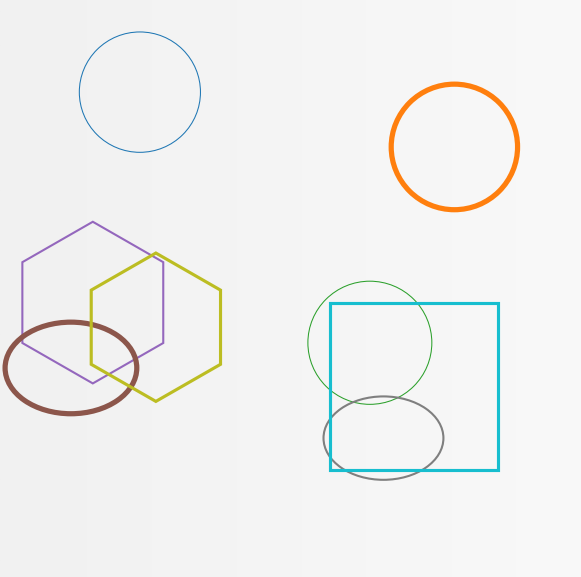[{"shape": "circle", "thickness": 0.5, "radius": 0.52, "center": [0.241, 0.84]}, {"shape": "circle", "thickness": 2.5, "radius": 0.54, "center": [0.782, 0.745]}, {"shape": "circle", "thickness": 0.5, "radius": 0.53, "center": [0.636, 0.406]}, {"shape": "hexagon", "thickness": 1, "radius": 0.7, "center": [0.16, 0.475]}, {"shape": "oval", "thickness": 2.5, "radius": 0.57, "center": [0.122, 0.362]}, {"shape": "oval", "thickness": 1, "radius": 0.52, "center": [0.66, 0.24]}, {"shape": "hexagon", "thickness": 1.5, "radius": 0.64, "center": [0.268, 0.433]}, {"shape": "square", "thickness": 1.5, "radius": 0.72, "center": [0.713, 0.33]}]